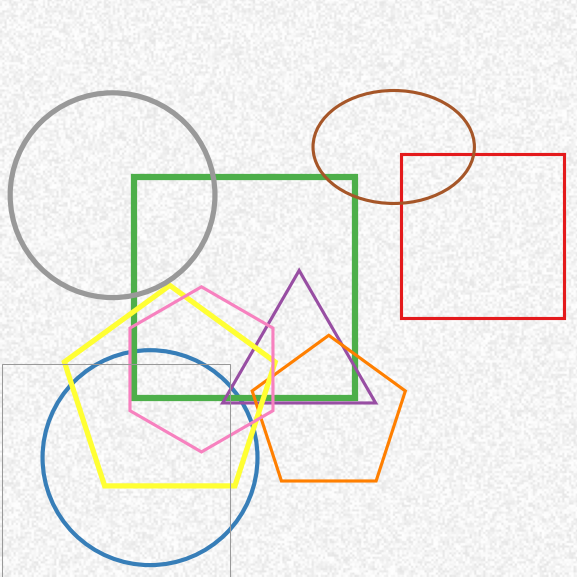[{"shape": "square", "thickness": 1.5, "radius": 0.71, "center": [0.836, 0.59]}, {"shape": "circle", "thickness": 2, "radius": 0.93, "center": [0.26, 0.207]}, {"shape": "square", "thickness": 3, "radius": 0.96, "center": [0.424, 0.501]}, {"shape": "triangle", "thickness": 1.5, "radius": 0.76, "center": [0.518, 0.378]}, {"shape": "pentagon", "thickness": 1.5, "radius": 0.7, "center": [0.569, 0.279]}, {"shape": "pentagon", "thickness": 2.5, "radius": 0.96, "center": [0.294, 0.313]}, {"shape": "oval", "thickness": 1.5, "radius": 0.7, "center": [0.682, 0.745]}, {"shape": "hexagon", "thickness": 1.5, "radius": 0.71, "center": [0.349, 0.36]}, {"shape": "square", "thickness": 0.5, "radius": 0.99, "center": [0.201, 0.172]}, {"shape": "circle", "thickness": 2.5, "radius": 0.89, "center": [0.195, 0.661]}]